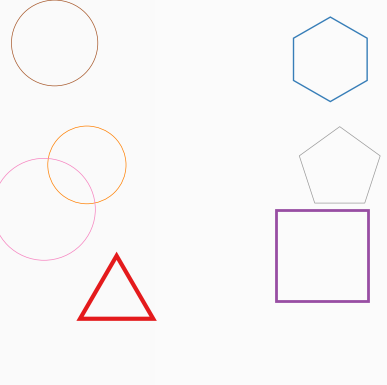[{"shape": "triangle", "thickness": 3, "radius": 0.55, "center": [0.301, 0.227]}, {"shape": "hexagon", "thickness": 1, "radius": 0.55, "center": [0.852, 0.846]}, {"shape": "square", "thickness": 2, "radius": 0.59, "center": [0.831, 0.336]}, {"shape": "circle", "thickness": 0.5, "radius": 0.5, "center": [0.224, 0.572]}, {"shape": "circle", "thickness": 0.5, "radius": 0.56, "center": [0.141, 0.888]}, {"shape": "circle", "thickness": 0.5, "radius": 0.66, "center": [0.114, 0.456]}, {"shape": "pentagon", "thickness": 0.5, "radius": 0.55, "center": [0.877, 0.561]}]